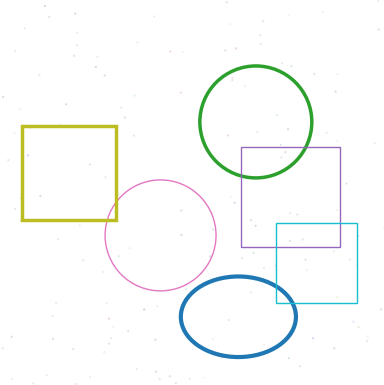[{"shape": "oval", "thickness": 3, "radius": 0.75, "center": [0.619, 0.177]}, {"shape": "circle", "thickness": 2.5, "radius": 0.73, "center": [0.665, 0.683]}, {"shape": "square", "thickness": 1, "radius": 0.65, "center": [0.755, 0.488]}, {"shape": "circle", "thickness": 1, "radius": 0.72, "center": [0.417, 0.389]}, {"shape": "square", "thickness": 2.5, "radius": 0.61, "center": [0.179, 0.55]}, {"shape": "square", "thickness": 1, "radius": 0.53, "center": [0.821, 0.317]}]